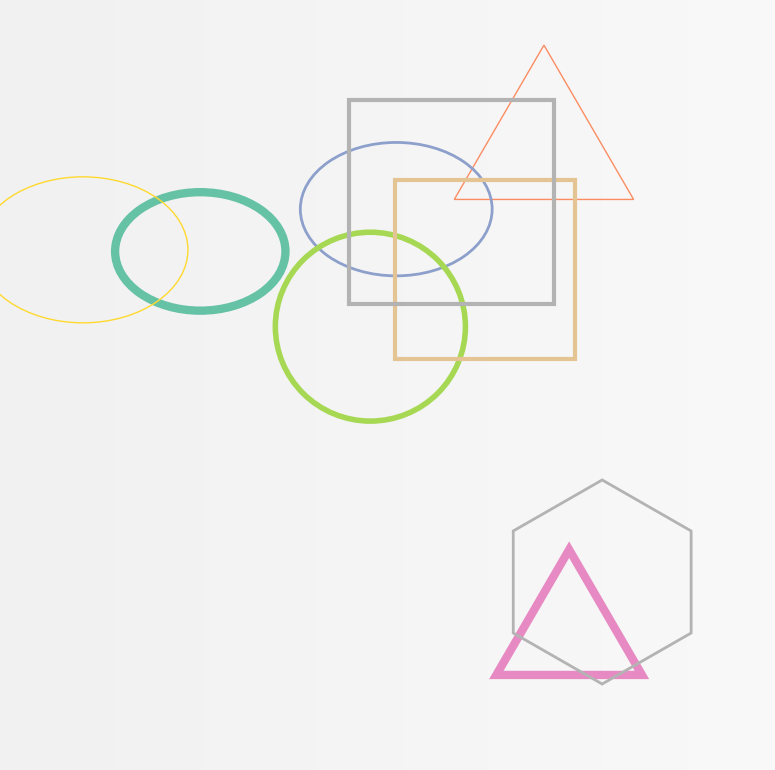[{"shape": "oval", "thickness": 3, "radius": 0.55, "center": [0.258, 0.673]}, {"shape": "triangle", "thickness": 0.5, "radius": 0.67, "center": [0.702, 0.808]}, {"shape": "oval", "thickness": 1, "radius": 0.62, "center": [0.511, 0.728]}, {"shape": "triangle", "thickness": 3, "radius": 0.54, "center": [0.734, 0.178]}, {"shape": "circle", "thickness": 2, "radius": 0.61, "center": [0.478, 0.576]}, {"shape": "oval", "thickness": 0.5, "radius": 0.68, "center": [0.107, 0.676]}, {"shape": "square", "thickness": 1.5, "radius": 0.58, "center": [0.626, 0.65]}, {"shape": "hexagon", "thickness": 1, "radius": 0.66, "center": [0.777, 0.244]}, {"shape": "square", "thickness": 1.5, "radius": 0.66, "center": [0.582, 0.737]}]